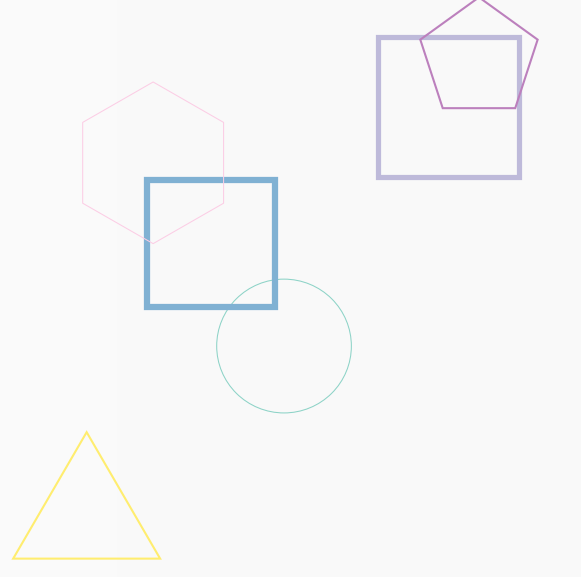[{"shape": "circle", "thickness": 0.5, "radius": 0.58, "center": [0.489, 0.4]}, {"shape": "square", "thickness": 2.5, "radius": 0.61, "center": [0.771, 0.814]}, {"shape": "square", "thickness": 3, "radius": 0.55, "center": [0.363, 0.578]}, {"shape": "hexagon", "thickness": 0.5, "radius": 0.7, "center": [0.263, 0.717]}, {"shape": "pentagon", "thickness": 1, "radius": 0.53, "center": [0.824, 0.898]}, {"shape": "triangle", "thickness": 1, "radius": 0.73, "center": [0.149, 0.105]}]